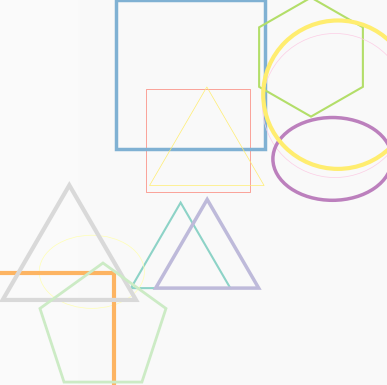[{"shape": "triangle", "thickness": 1.5, "radius": 0.74, "center": [0.466, 0.326]}, {"shape": "oval", "thickness": 0.5, "radius": 0.68, "center": [0.237, 0.294]}, {"shape": "triangle", "thickness": 2.5, "radius": 0.77, "center": [0.535, 0.328]}, {"shape": "square", "thickness": 0.5, "radius": 0.67, "center": [0.511, 0.636]}, {"shape": "square", "thickness": 2.5, "radius": 0.96, "center": [0.492, 0.807]}, {"shape": "square", "thickness": 3, "radius": 0.8, "center": [0.133, 0.13]}, {"shape": "hexagon", "thickness": 1.5, "radius": 0.77, "center": [0.803, 0.852]}, {"shape": "circle", "thickness": 0.5, "radius": 0.94, "center": [0.864, 0.726]}, {"shape": "triangle", "thickness": 3, "radius": 0.99, "center": [0.179, 0.32]}, {"shape": "oval", "thickness": 2.5, "radius": 0.77, "center": [0.858, 0.587]}, {"shape": "pentagon", "thickness": 2, "radius": 0.85, "center": [0.266, 0.146]}, {"shape": "triangle", "thickness": 0.5, "radius": 0.85, "center": [0.534, 0.603]}, {"shape": "circle", "thickness": 3, "radius": 0.96, "center": [0.872, 0.754]}]